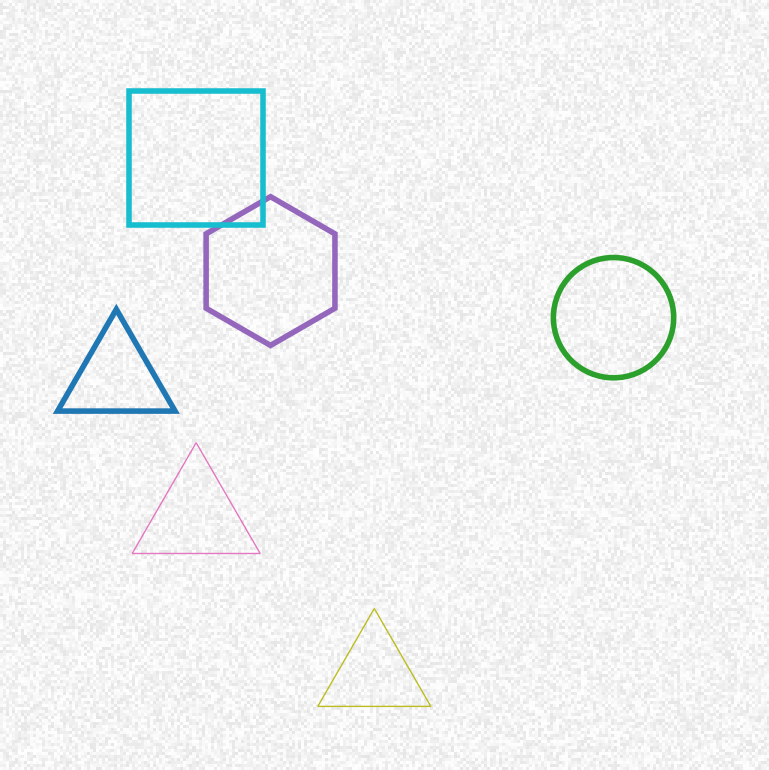[{"shape": "triangle", "thickness": 2, "radius": 0.44, "center": [0.151, 0.51]}, {"shape": "circle", "thickness": 2, "radius": 0.39, "center": [0.797, 0.587]}, {"shape": "hexagon", "thickness": 2, "radius": 0.48, "center": [0.351, 0.648]}, {"shape": "triangle", "thickness": 0.5, "radius": 0.48, "center": [0.255, 0.329]}, {"shape": "triangle", "thickness": 0.5, "radius": 0.42, "center": [0.486, 0.125]}, {"shape": "square", "thickness": 2, "radius": 0.43, "center": [0.255, 0.795]}]